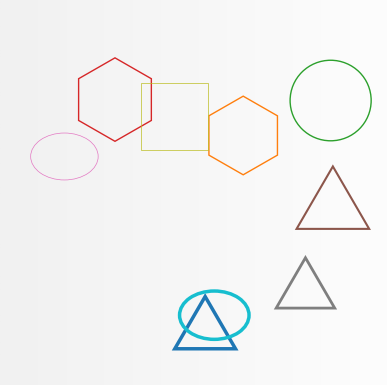[{"shape": "triangle", "thickness": 2.5, "radius": 0.45, "center": [0.529, 0.139]}, {"shape": "hexagon", "thickness": 1, "radius": 0.51, "center": [0.628, 0.648]}, {"shape": "circle", "thickness": 1, "radius": 0.52, "center": [0.853, 0.739]}, {"shape": "hexagon", "thickness": 1, "radius": 0.54, "center": [0.297, 0.741]}, {"shape": "triangle", "thickness": 1.5, "radius": 0.54, "center": [0.859, 0.46]}, {"shape": "oval", "thickness": 0.5, "radius": 0.44, "center": [0.166, 0.594]}, {"shape": "triangle", "thickness": 2, "radius": 0.44, "center": [0.788, 0.243]}, {"shape": "square", "thickness": 0.5, "radius": 0.43, "center": [0.45, 0.697]}, {"shape": "oval", "thickness": 2.5, "radius": 0.45, "center": [0.553, 0.181]}]